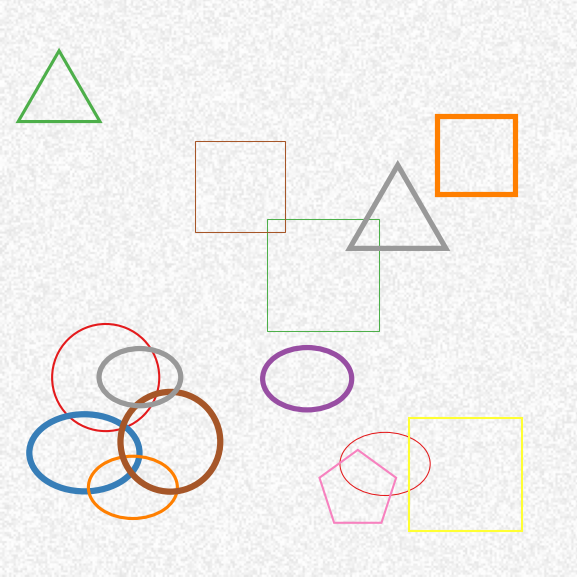[{"shape": "circle", "thickness": 1, "radius": 0.46, "center": [0.183, 0.345]}, {"shape": "oval", "thickness": 0.5, "radius": 0.39, "center": [0.667, 0.196]}, {"shape": "oval", "thickness": 3, "radius": 0.48, "center": [0.146, 0.215]}, {"shape": "triangle", "thickness": 1.5, "radius": 0.41, "center": [0.102, 0.83]}, {"shape": "square", "thickness": 0.5, "radius": 0.49, "center": [0.56, 0.523]}, {"shape": "oval", "thickness": 2.5, "radius": 0.39, "center": [0.532, 0.343]}, {"shape": "oval", "thickness": 1.5, "radius": 0.39, "center": [0.23, 0.155]}, {"shape": "square", "thickness": 2.5, "radius": 0.34, "center": [0.824, 0.73]}, {"shape": "square", "thickness": 1, "radius": 0.49, "center": [0.806, 0.177]}, {"shape": "square", "thickness": 0.5, "radius": 0.39, "center": [0.416, 0.677]}, {"shape": "circle", "thickness": 3, "radius": 0.43, "center": [0.295, 0.234]}, {"shape": "pentagon", "thickness": 1, "radius": 0.35, "center": [0.62, 0.15]}, {"shape": "triangle", "thickness": 2.5, "radius": 0.48, "center": [0.689, 0.617]}, {"shape": "oval", "thickness": 2.5, "radius": 0.35, "center": [0.242, 0.346]}]